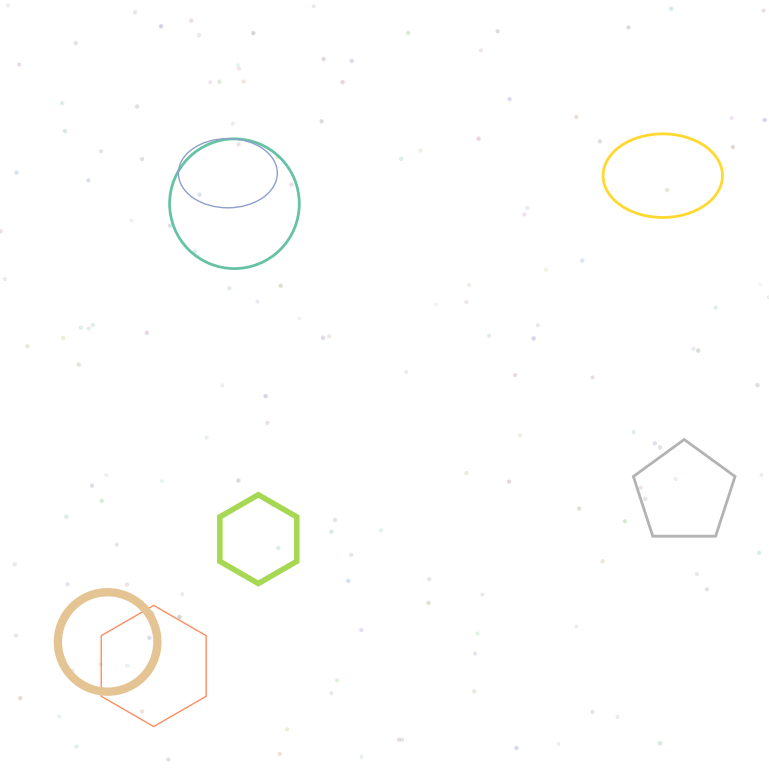[{"shape": "circle", "thickness": 1, "radius": 0.42, "center": [0.304, 0.735]}, {"shape": "hexagon", "thickness": 0.5, "radius": 0.39, "center": [0.2, 0.135]}, {"shape": "oval", "thickness": 0.5, "radius": 0.32, "center": [0.296, 0.775]}, {"shape": "hexagon", "thickness": 2, "radius": 0.29, "center": [0.335, 0.3]}, {"shape": "oval", "thickness": 1, "radius": 0.39, "center": [0.861, 0.772]}, {"shape": "circle", "thickness": 3, "radius": 0.32, "center": [0.14, 0.166]}, {"shape": "pentagon", "thickness": 1, "radius": 0.35, "center": [0.889, 0.36]}]